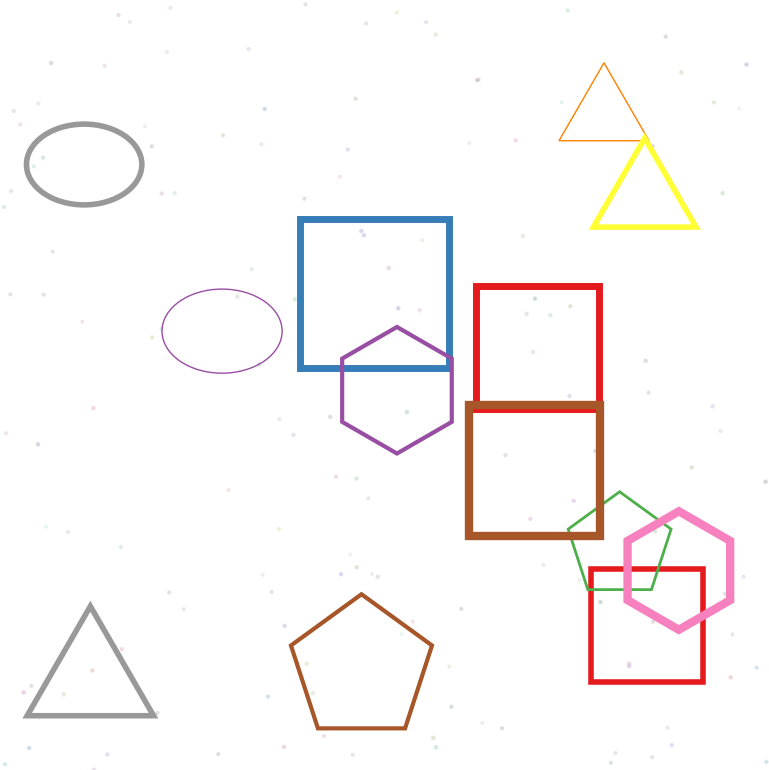[{"shape": "square", "thickness": 2, "radius": 0.37, "center": [0.84, 0.188]}, {"shape": "square", "thickness": 2.5, "radius": 0.4, "center": [0.698, 0.548]}, {"shape": "square", "thickness": 2.5, "radius": 0.48, "center": [0.486, 0.619]}, {"shape": "pentagon", "thickness": 1, "radius": 0.35, "center": [0.805, 0.291]}, {"shape": "oval", "thickness": 0.5, "radius": 0.39, "center": [0.288, 0.57]}, {"shape": "hexagon", "thickness": 1.5, "radius": 0.41, "center": [0.516, 0.493]}, {"shape": "triangle", "thickness": 0.5, "radius": 0.34, "center": [0.784, 0.851]}, {"shape": "triangle", "thickness": 2, "radius": 0.38, "center": [0.837, 0.744]}, {"shape": "square", "thickness": 3, "radius": 0.43, "center": [0.694, 0.389]}, {"shape": "pentagon", "thickness": 1.5, "radius": 0.48, "center": [0.469, 0.132]}, {"shape": "hexagon", "thickness": 3, "radius": 0.38, "center": [0.882, 0.259]}, {"shape": "oval", "thickness": 2, "radius": 0.37, "center": [0.109, 0.786]}, {"shape": "triangle", "thickness": 2, "radius": 0.47, "center": [0.117, 0.118]}]